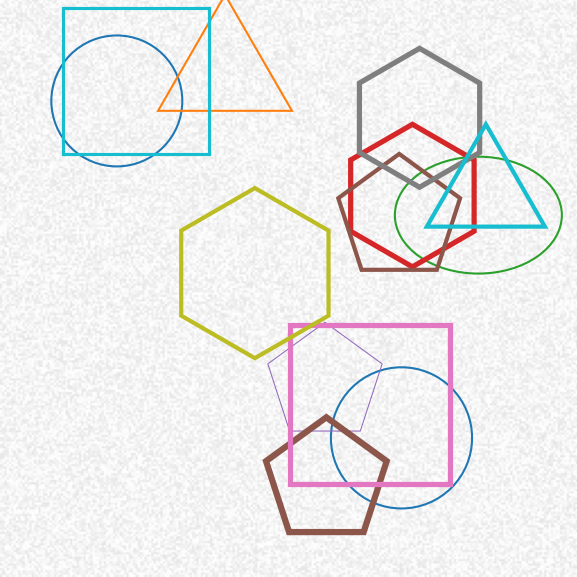[{"shape": "circle", "thickness": 1, "radius": 0.61, "center": [0.695, 0.241]}, {"shape": "circle", "thickness": 1, "radius": 0.57, "center": [0.202, 0.824]}, {"shape": "triangle", "thickness": 1, "radius": 0.67, "center": [0.39, 0.874]}, {"shape": "oval", "thickness": 1, "radius": 0.72, "center": [0.828, 0.627]}, {"shape": "hexagon", "thickness": 2.5, "radius": 0.62, "center": [0.714, 0.66]}, {"shape": "pentagon", "thickness": 0.5, "radius": 0.52, "center": [0.563, 0.337]}, {"shape": "pentagon", "thickness": 3, "radius": 0.55, "center": [0.565, 0.167]}, {"shape": "pentagon", "thickness": 2, "radius": 0.55, "center": [0.691, 0.622]}, {"shape": "square", "thickness": 2.5, "radius": 0.69, "center": [0.641, 0.299]}, {"shape": "hexagon", "thickness": 2.5, "radius": 0.6, "center": [0.726, 0.795]}, {"shape": "hexagon", "thickness": 2, "radius": 0.74, "center": [0.441, 0.526]}, {"shape": "triangle", "thickness": 2, "radius": 0.59, "center": [0.841, 0.666]}, {"shape": "square", "thickness": 1.5, "radius": 0.63, "center": [0.235, 0.859]}]